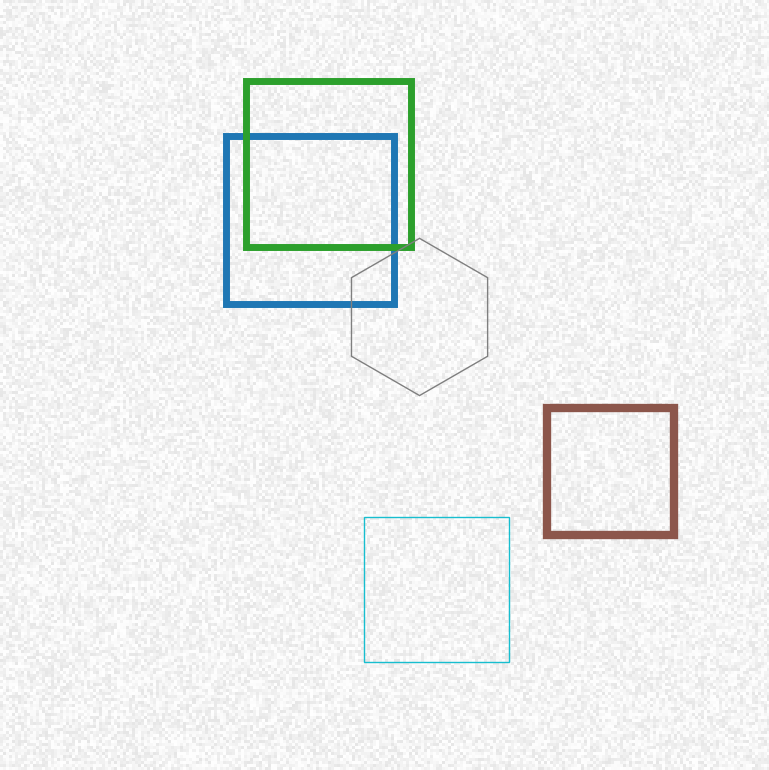[{"shape": "square", "thickness": 2.5, "radius": 0.55, "center": [0.403, 0.714]}, {"shape": "square", "thickness": 2.5, "radius": 0.54, "center": [0.426, 0.787]}, {"shape": "square", "thickness": 3, "radius": 0.41, "center": [0.793, 0.388]}, {"shape": "hexagon", "thickness": 0.5, "radius": 0.51, "center": [0.545, 0.588]}, {"shape": "square", "thickness": 0.5, "radius": 0.47, "center": [0.566, 0.234]}]